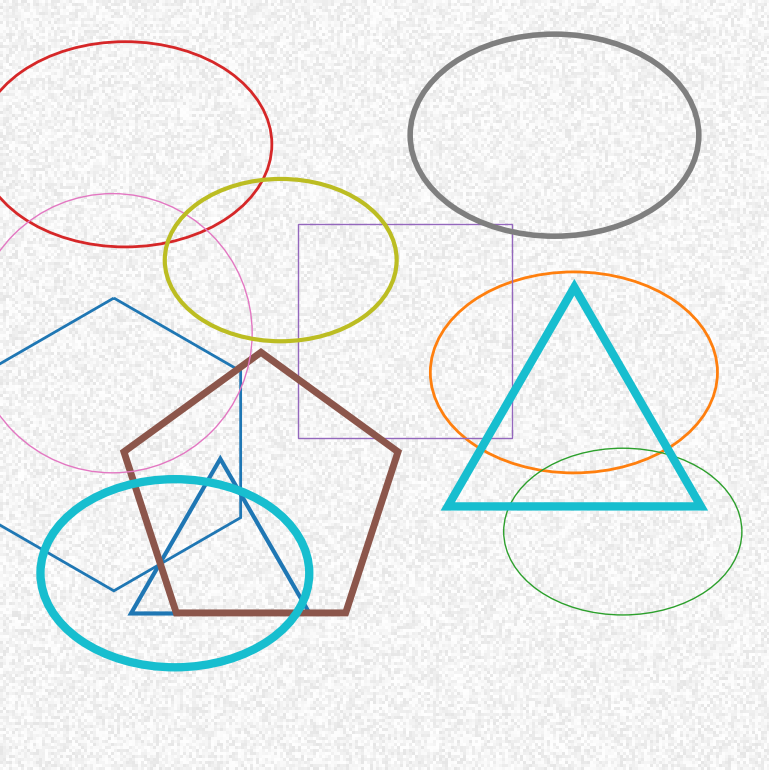[{"shape": "hexagon", "thickness": 1, "radius": 0.95, "center": [0.148, 0.423]}, {"shape": "triangle", "thickness": 1.5, "radius": 0.67, "center": [0.286, 0.27]}, {"shape": "oval", "thickness": 1, "radius": 0.93, "center": [0.745, 0.516]}, {"shape": "oval", "thickness": 0.5, "radius": 0.77, "center": [0.809, 0.31]}, {"shape": "oval", "thickness": 1, "radius": 0.95, "center": [0.163, 0.813]}, {"shape": "square", "thickness": 0.5, "radius": 0.7, "center": [0.526, 0.57]}, {"shape": "pentagon", "thickness": 2.5, "radius": 0.94, "center": [0.339, 0.355]}, {"shape": "circle", "thickness": 0.5, "radius": 0.91, "center": [0.146, 0.567]}, {"shape": "oval", "thickness": 2, "radius": 0.94, "center": [0.72, 0.824]}, {"shape": "oval", "thickness": 1.5, "radius": 0.75, "center": [0.365, 0.662]}, {"shape": "oval", "thickness": 3, "radius": 0.87, "center": [0.227, 0.256]}, {"shape": "triangle", "thickness": 3, "radius": 0.95, "center": [0.746, 0.437]}]